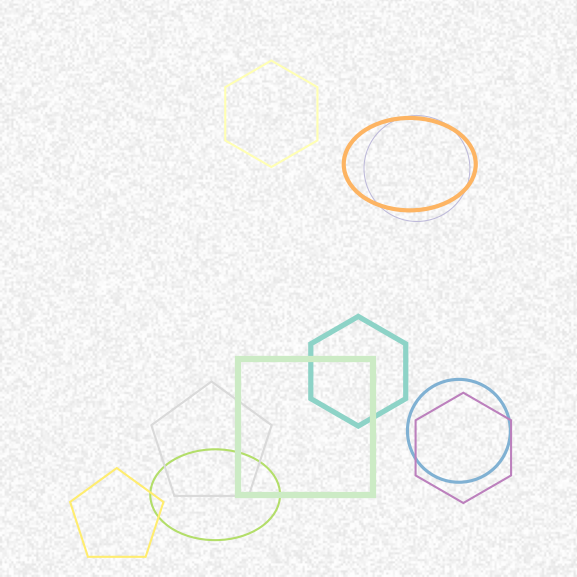[{"shape": "hexagon", "thickness": 2.5, "radius": 0.47, "center": [0.62, 0.356]}, {"shape": "hexagon", "thickness": 1, "radius": 0.46, "center": [0.47, 0.802]}, {"shape": "circle", "thickness": 0.5, "radius": 0.46, "center": [0.722, 0.707]}, {"shape": "circle", "thickness": 1.5, "radius": 0.45, "center": [0.795, 0.253]}, {"shape": "oval", "thickness": 2, "radius": 0.57, "center": [0.71, 0.715]}, {"shape": "oval", "thickness": 1, "radius": 0.56, "center": [0.373, 0.142]}, {"shape": "pentagon", "thickness": 1, "radius": 0.55, "center": [0.366, 0.229]}, {"shape": "hexagon", "thickness": 1, "radius": 0.48, "center": [0.802, 0.224]}, {"shape": "square", "thickness": 3, "radius": 0.59, "center": [0.529, 0.26]}, {"shape": "pentagon", "thickness": 1, "radius": 0.42, "center": [0.202, 0.104]}]